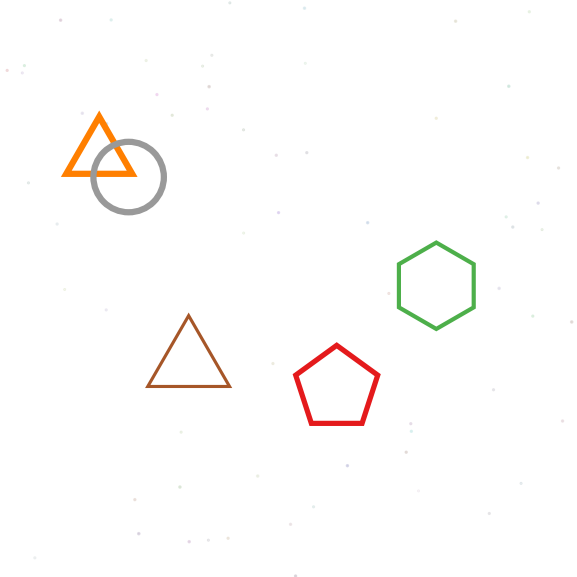[{"shape": "pentagon", "thickness": 2.5, "radius": 0.37, "center": [0.583, 0.326]}, {"shape": "hexagon", "thickness": 2, "radius": 0.37, "center": [0.756, 0.504]}, {"shape": "triangle", "thickness": 3, "radius": 0.33, "center": [0.172, 0.731]}, {"shape": "triangle", "thickness": 1.5, "radius": 0.41, "center": [0.327, 0.371]}, {"shape": "circle", "thickness": 3, "radius": 0.31, "center": [0.223, 0.693]}]